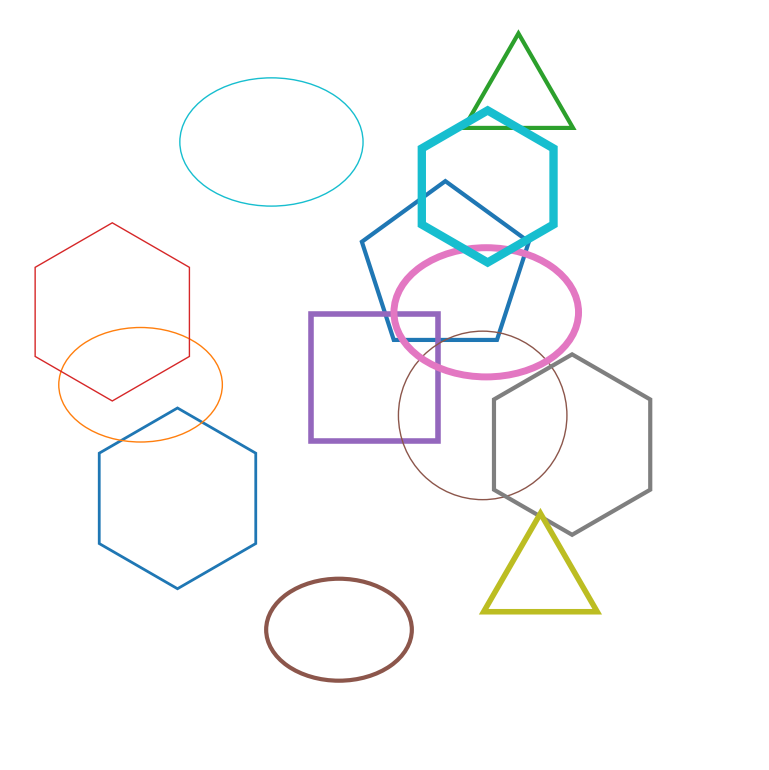[{"shape": "hexagon", "thickness": 1, "radius": 0.59, "center": [0.231, 0.353]}, {"shape": "pentagon", "thickness": 1.5, "radius": 0.57, "center": [0.578, 0.651]}, {"shape": "oval", "thickness": 0.5, "radius": 0.53, "center": [0.183, 0.5]}, {"shape": "triangle", "thickness": 1.5, "radius": 0.41, "center": [0.673, 0.875]}, {"shape": "hexagon", "thickness": 0.5, "radius": 0.58, "center": [0.146, 0.595]}, {"shape": "square", "thickness": 2, "radius": 0.41, "center": [0.486, 0.51]}, {"shape": "oval", "thickness": 1.5, "radius": 0.47, "center": [0.44, 0.182]}, {"shape": "circle", "thickness": 0.5, "radius": 0.55, "center": [0.627, 0.461]}, {"shape": "oval", "thickness": 2.5, "radius": 0.6, "center": [0.631, 0.594]}, {"shape": "hexagon", "thickness": 1.5, "radius": 0.59, "center": [0.743, 0.423]}, {"shape": "triangle", "thickness": 2, "radius": 0.43, "center": [0.702, 0.248]}, {"shape": "oval", "thickness": 0.5, "radius": 0.59, "center": [0.353, 0.816]}, {"shape": "hexagon", "thickness": 3, "radius": 0.49, "center": [0.633, 0.758]}]